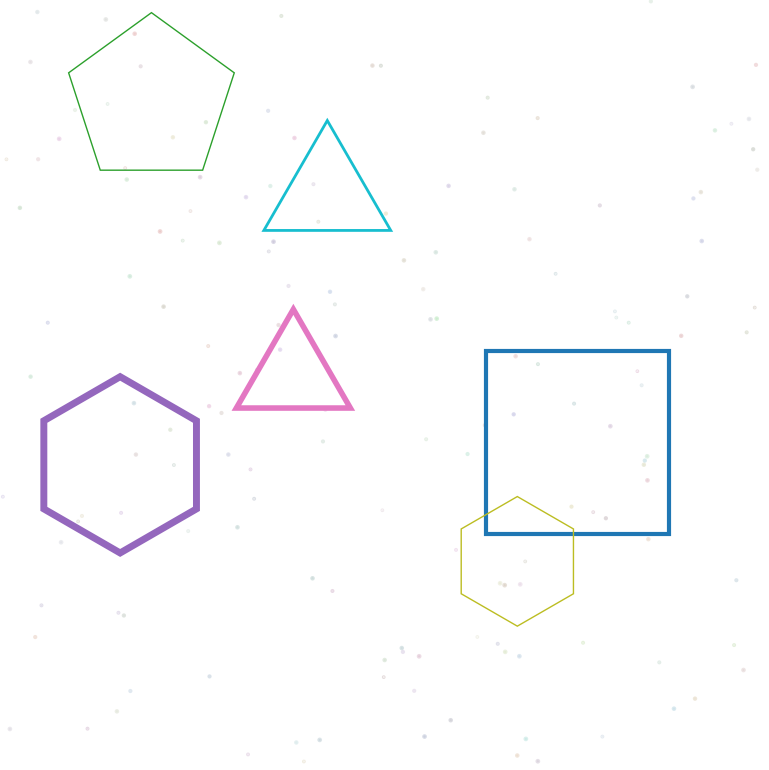[{"shape": "square", "thickness": 1.5, "radius": 0.59, "center": [0.75, 0.425]}, {"shape": "pentagon", "thickness": 0.5, "radius": 0.57, "center": [0.197, 0.87]}, {"shape": "hexagon", "thickness": 2.5, "radius": 0.57, "center": [0.156, 0.396]}, {"shape": "triangle", "thickness": 2, "radius": 0.43, "center": [0.381, 0.513]}, {"shape": "hexagon", "thickness": 0.5, "radius": 0.42, "center": [0.672, 0.271]}, {"shape": "triangle", "thickness": 1, "radius": 0.48, "center": [0.425, 0.748]}]